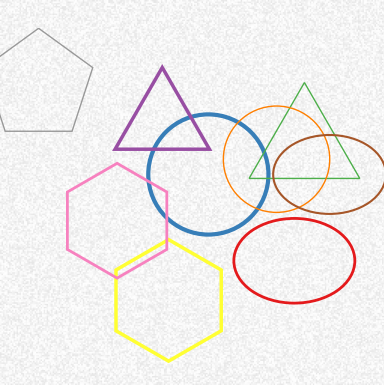[{"shape": "oval", "thickness": 2, "radius": 0.79, "center": [0.765, 0.323]}, {"shape": "circle", "thickness": 3, "radius": 0.78, "center": [0.541, 0.547]}, {"shape": "triangle", "thickness": 1, "radius": 0.83, "center": [0.791, 0.62]}, {"shape": "triangle", "thickness": 2.5, "radius": 0.71, "center": [0.421, 0.683]}, {"shape": "circle", "thickness": 1, "radius": 0.69, "center": [0.718, 0.586]}, {"shape": "hexagon", "thickness": 2.5, "radius": 0.79, "center": [0.438, 0.22]}, {"shape": "oval", "thickness": 1.5, "radius": 0.73, "center": [0.856, 0.547]}, {"shape": "hexagon", "thickness": 2, "radius": 0.75, "center": [0.304, 0.427]}, {"shape": "pentagon", "thickness": 1, "radius": 0.74, "center": [0.1, 0.779]}]